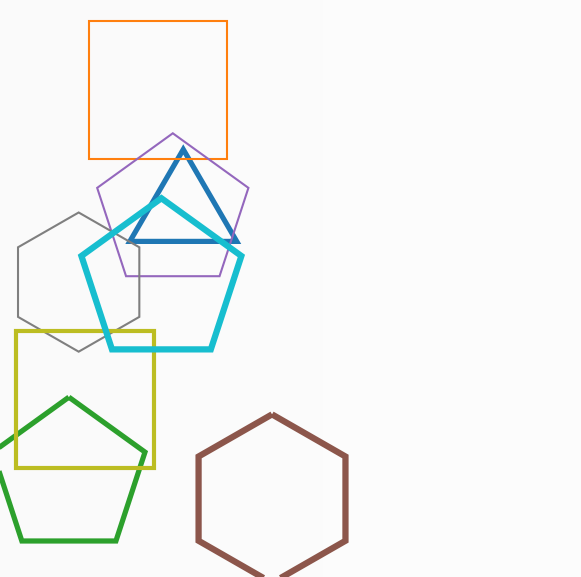[{"shape": "triangle", "thickness": 2.5, "radius": 0.53, "center": [0.315, 0.634]}, {"shape": "square", "thickness": 1, "radius": 0.6, "center": [0.272, 0.844]}, {"shape": "pentagon", "thickness": 2.5, "radius": 0.69, "center": [0.119, 0.174]}, {"shape": "pentagon", "thickness": 1, "radius": 0.68, "center": [0.297, 0.632]}, {"shape": "hexagon", "thickness": 3, "radius": 0.73, "center": [0.468, 0.136]}, {"shape": "hexagon", "thickness": 1, "radius": 0.6, "center": [0.135, 0.511]}, {"shape": "square", "thickness": 2, "radius": 0.59, "center": [0.147, 0.308]}, {"shape": "pentagon", "thickness": 3, "radius": 0.72, "center": [0.278, 0.511]}]